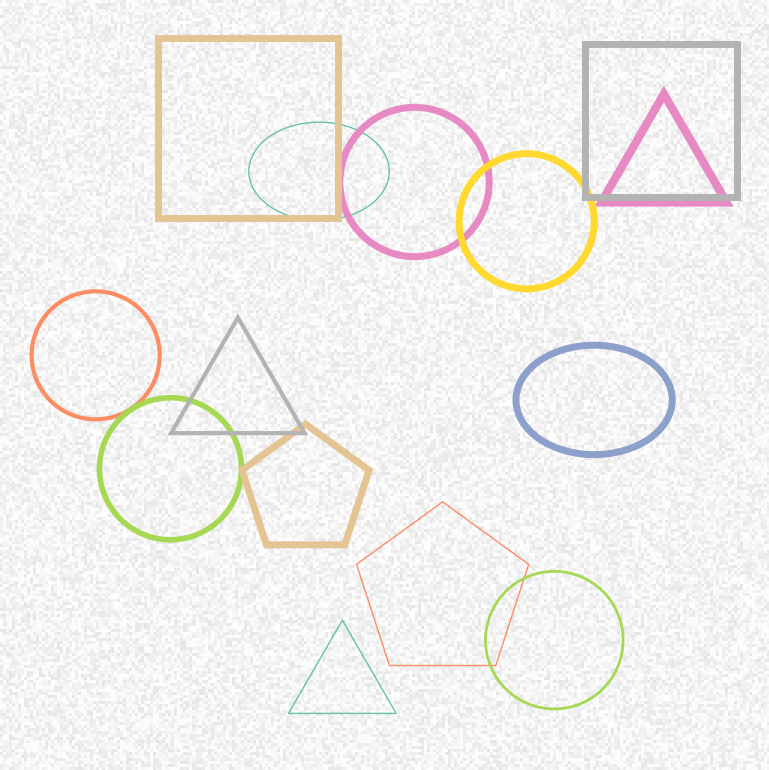[{"shape": "triangle", "thickness": 0.5, "radius": 0.4, "center": [0.445, 0.114]}, {"shape": "oval", "thickness": 0.5, "radius": 0.46, "center": [0.414, 0.777]}, {"shape": "pentagon", "thickness": 0.5, "radius": 0.59, "center": [0.575, 0.231]}, {"shape": "circle", "thickness": 1.5, "radius": 0.42, "center": [0.124, 0.539]}, {"shape": "oval", "thickness": 2.5, "radius": 0.51, "center": [0.772, 0.481]}, {"shape": "circle", "thickness": 2.5, "radius": 0.48, "center": [0.538, 0.764]}, {"shape": "triangle", "thickness": 3, "radius": 0.47, "center": [0.862, 0.784]}, {"shape": "circle", "thickness": 1, "radius": 0.45, "center": [0.72, 0.169]}, {"shape": "circle", "thickness": 2, "radius": 0.46, "center": [0.221, 0.391]}, {"shape": "circle", "thickness": 2.5, "radius": 0.44, "center": [0.684, 0.713]}, {"shape": "pentagon", "thickness": 2.5, "radius": 0.43, "center": [0.397, 0.363]}, {"shape": "square", "thickness": 2.5, "radius": 0.58, "center": [0.322, 0.833]}, {"shape": "triangle", "thickness": 1.5, "radius": 0.5, "center": [0.309, 0.488]}, {"shape": "square", "thickness": 2.5, "radius": 0.5, "center": [0.858, 0.844]}]